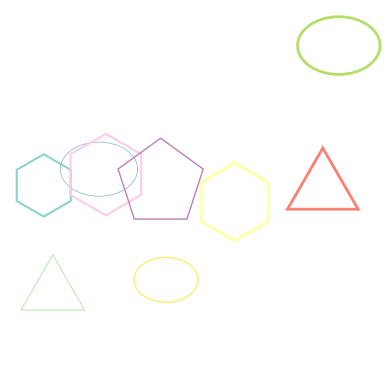[{"shape": "hexagon", "thickness": 1.5, "radius": 0.4, "center": [0.114, 0.518]}, {"shape": "hexagon", "thickness": 2.5, "radius": 0.5, "center": [0.61, 0.476]}, {"shape": "triangle", "thickness": 2, "radius": 0.53, "center": [0.838, 0.51]}, {"shape": "oval", "thickness": 0.5, "radius": 0.5, "center": [0.257, 0.561]}, {"shape": "oval", "thickness": 2, "radius": 0.54, "center": [0.88, 0.882]}, {"shape": "hexagon", "thickness": 1.5, "radius": 0.53, "center": [0.275, 0.547]}, {"shape": "pentagon", "thickness": 1, "radius": 0.58, "center": [0.417, 0.525]}, {"shape": "triangle", "thickness": 1, "radius": 0.48, "center": [0.137, 0.242]}, {"shape": "oval", "thickness": 1, "radius": 0.42, "center": [0.431, 0.273]}]